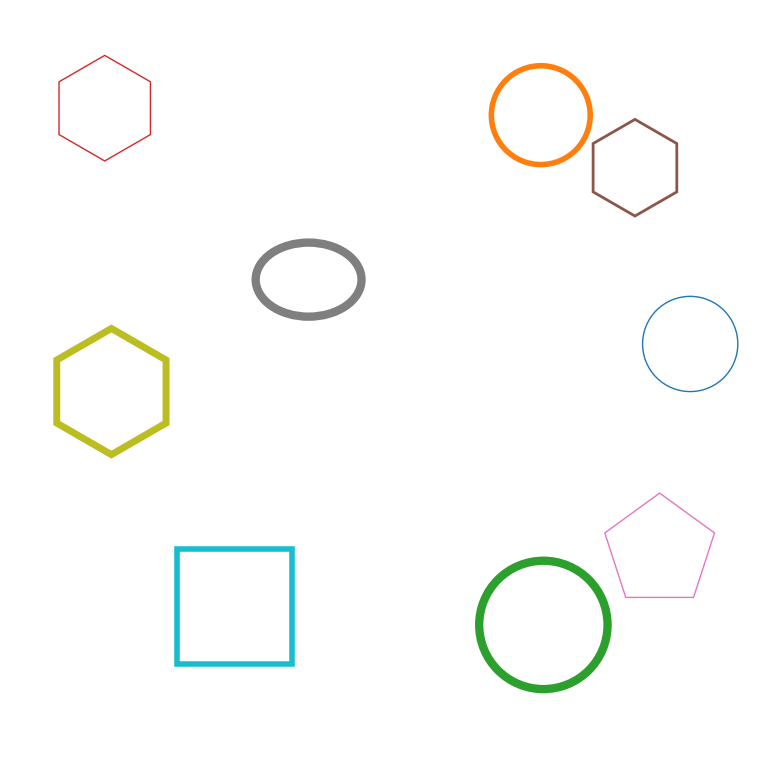[{"shape": "circle", "thickness": 0.5, "radius": 0.31, "center": [0.896, 0.553]}, {"shape": "circle", "thickness": 2, "radius": 0.32, "center": [0.702, 0.85]}, {"shape": "circle", "thickness": 3, "radius": 0.42, "center": [0.706, 0.188]}, {"shape": "hexagon", "thickness": 0.5, "radius": 0.34, "center": [0.136, 0.86]}, {"shape": "hexagon", "thickness": 1, "radius": 0.31, "center": [0.825, 0.782]}, {"shape": "pentagon", "thickness": 0.5, "radius": 0.37, "center": [0.857, 0.285]}, {"shape": "oval", "thickness": 3, "radius": 0.34, "center": [0.401, 0.637]}, {"shape": "hexagon", "thickness": 2.5, "radius": 0.41, "center": [0.145, 0.492]}, {"shape": "square", "thickness": 2, "radius": 0.38, "center": [0.304, 0.212]}]